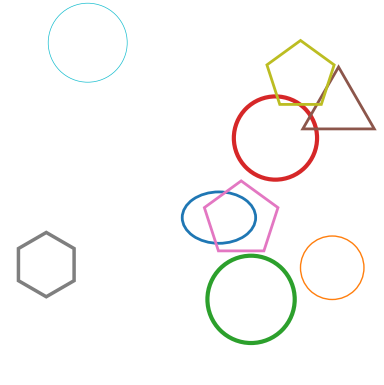[{"shape": "oval", "thickness": 2, "radius": 0.48, "center": [0.569, 0.435]}, {"shape": "circle", "thickness": 1, "radius": 0.41, "center": [0.863, 0.305]}, {"shape": "circle", "thickness": 3, "radius": 0.57, "center": [0.652, 0.222]}, {"shape": "circle", "thickness": 3, "radius": 0.54, "center": [0.715, 0.641]}, {"shape": "triangle", "thickness": 2, "radius": 0.54, "center": [0.879, 0.719]}, {"shape": "pentagon", "thickness": 2, "radius": 0.5, "center": [0.626, 0.43]}, {"shape": "hexagon", "thickness": 2.5, "radius": 0.42, "center": [0.12, 0.313]}, {"shape": "pentagon", "thickness": 2, "radius": 0.46, "center": [0.781, 0.803]}, {"shape": "circle", "thickness": 0.5, "radius": 0.51, "center": [0.228, 0.889]}]